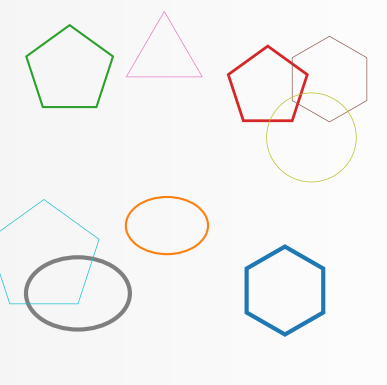[{"shape": "hexagon", "thickness": 3, "radius": 0.57, "center": [0.735, 0.245]}, {"shape": "oval", "thickness": 1.5, "radius": 0.53, "center": [0.431, 0.414]}, {"shape": "pentagon", "thickness": 1.5, "radius": 0.59, "center": [0.18, 0.817]}, {"shape": "pentagon", "thickness": 2, "radius": 0.54, "center": [0.691, 0.773]}, {"shape": "hexagon", "thickness": 0.5, "radius": 0.56, "center": [0.85, 0.795]}, {"shape": "triangle", "thickness": 0.5, "radius": 0.57, "center": [0.424, 0.857]}, {"shape": "oval", "thickness": 3, "radius": 0.67, "center": [0.201, 0.238]}, {"shape": "circle", "thickness": 0.5, "radius": 0.58, "center": [0.804, 0.643]}, {"shape": "pentagon", "thickness": 0.5, "radius": 0.75, "center": [0.113, 0.332]}]